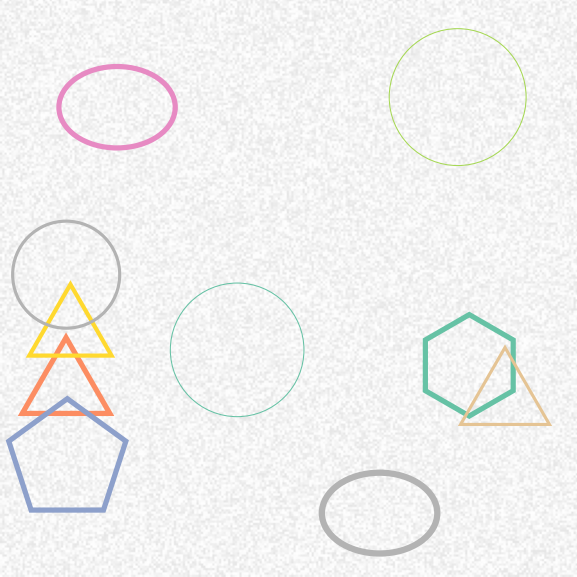[{"shape": "hexagon", "thickness": 2.5, "radius": 0.44, "center": [0.813, 0.367]}, {"shape": "circle", "thickness": 0.5, "radius": 0.58, "center": [0.411, 0.393]}, {"shape": "triangle", "thickness": 2.5, "radius": 0.44, "center": [0.114, 0.327]}, {"shape": "pentagon", "thickness": 2.5, "radius": 0.53, "center": [0.117, 0.202]}, {"shape": "oval", "thickness": 2.5, "radius": 0.5, "center": [0.203, 0.813]}, {"shape": "circle", "thickness": 0.5, "radius": 0.59, "center": [0.792, 0.831]}, {"shape": "triangle", "thickness": 2, "radius": 0.41, "center": [0.122, 0.424]}, {"shape": "triangle", "thickness": 1.5, "radius": 0.44, "center": [0.874, 0.309]}, {"shape": "oval", "thickness": 3, "radius": 0.5, "center": [0.657, 0.111]}, {"shape": "circle", "thickness": 1.5, "radius": 0.46, "center": [0.115, 0.524]}]